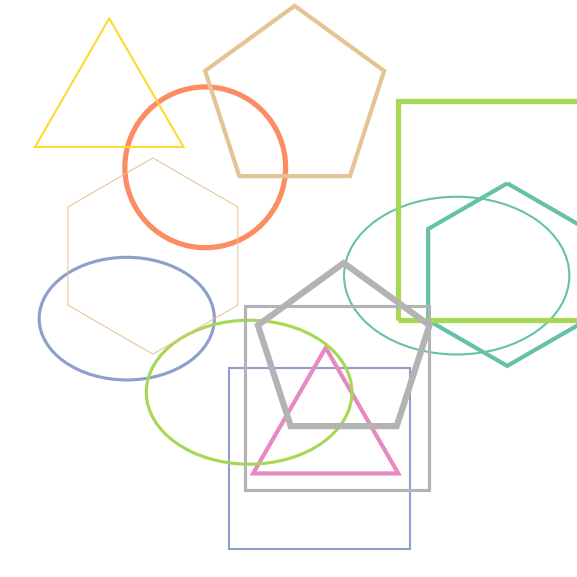[{"shape": "oval", "thickness": 1, "radius": 0.98, "center": [0.791, 0.522]}, {"shape": "hexagon", "thickness": 2, "radius": 0.79, "center": [0.878, 0.524]}, {"shape": "circle", "thickness": 2.5, "radius": 0.7, "center": [0.355, 0.709]}, {"shape": "square", "thickness": 1, "radius": 0.78, "center": [0.553, 0.205]}, {"shape": "oval", "thickness": 1.5, "radius": 0.76, "center": [0.219, 0.447]}, {"shape": "triangle", "thickness": 2, "radius": 0.73, "center": [0.564, 0.252]}, {"shape": "square", "thickness": 2.5, "radius": 0.95, "center": [0.879, 0.635]}, {"shape": "oval", "thickness": 1.5, "radius": 0.89, "center": [0.431, 0.32]}, {"shape": "triangle", "thickness": 1, "radius": 0.74, "center": [0.189, 0.819]}, {"shape": "pentagon", "thickness": 2, "radius": 0.81, "center": [0.51, 0.826]}, {"shape": "hexagon", "thickness": 0.5, "radius": 0.85, "center": [0.265, 0.556]}, {"shape": "square", "thickness": 1.5, "radius": 0.8, "center": [0.583, 0.31]}, {"shape": "pentagon", "thickness": 3, "radius": 0.78, "center": [0.595, 0.388]}]